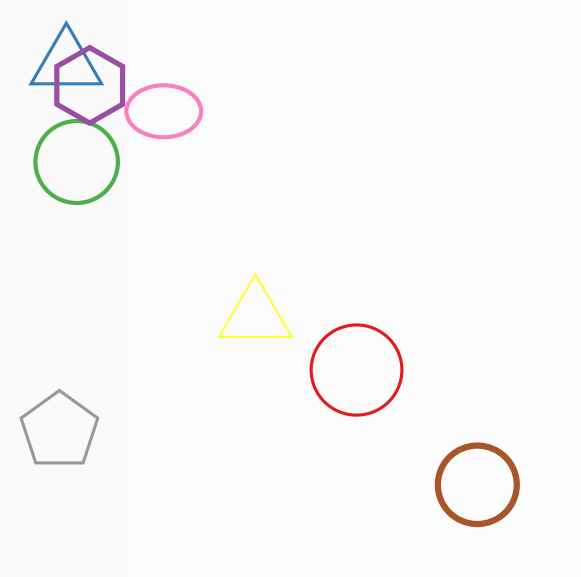[{"shape": "circle", "thickness": 1.5, "radius": 0.39, "center": [0.613, 0.358]}, {"shape": "triangle", "thickness": 1.5, "radius": 0.35, "center": [0.114, 0.889]}, {"shape": "circle", "thickness": 2, "radius": 0.35, "center": [0.132, 0.719]}, {"shape": "hexagon", "thickness": 2.5, "radius": 0.33, "center": [0.154, 0.851]}, {"shape": "triangle", "thickness": 1, "radius": 0.36, "center": [0.439, 0.452]}, {"shape": "circle", "thickness": 3, "radius": 0.34, "center": [0.821, 0.16]}, {"shape": "oval", "thickness": 2, "radius": 0.32, "center": [0.282, 0.806]}, {"shape": "pentagon", "thickness": 1.5, "radius": 0.35, "center": [0.102, 0.254]}]